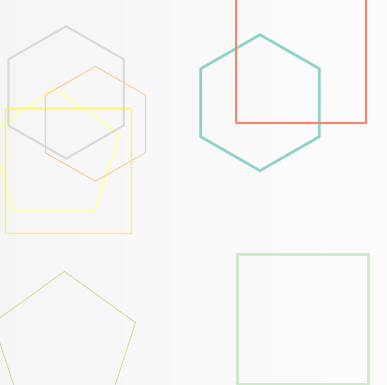[{"shape": "hexagon", "thickness": 2, "radius": 0.88, "center": [0.671, 0.733]}, {"shape": "pentagon", "thickness": 1.5, "radius": 0.88, "center": [0.141, 0.596]}, {"shape": "square", "thickness": 1.5, "radius": 0.84, "center": [0.777, 0.848]}, {"shape": "hexagon", "thickness": 0.5, "radius": 0.75, "center": [0.246, 0.678]}, {"shape": "pentagon", "thickness": 0.5, "radius": 0.96, "center": [0.166, 0.102]}, {"shape": "hexagon", "thickness": 1.5, "radius": 0.86, "center": [0.171, 0.76]}, {"shape": "square", "thickness": 2, "radius": 0.84, "center": [0.782, 0.172]}, {"shape": "square", "thickness": 1, "radius": 0.81, "center": [0.175, 0.557]}]